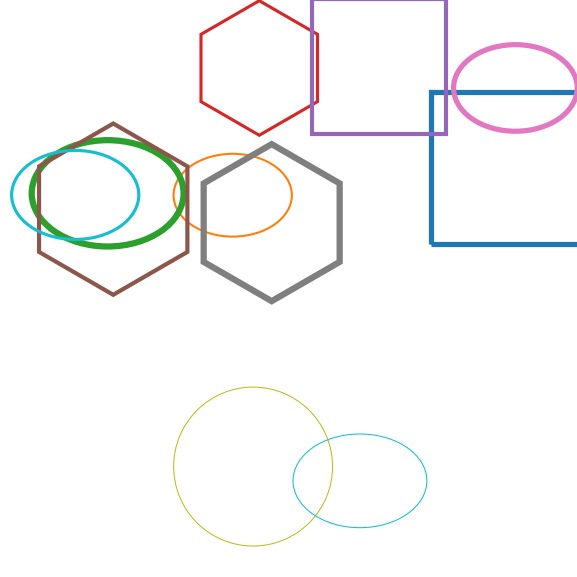[{"shape": "square", "thickness": 2.5, "radius": 0.66, "center": [0.879, 0.708]}, {"shape": "oval", "thickness": 1, "radius": 0.51, "center": [0.403, 0.661]}, {"shape": "oval", "thickness": 3, "radius": 0.66, "center": [0.186, 0.664]}, {"shape": "hexagon", "thickness": 1.5, "radius": 0.58, "center": [0.449, 0.881]}, {"shape": "square", "thickness": 2, "radius": 0.58, "center": [0.656, 0.884]}, {"shape": "hexagon", "thickness": 2, "radius": 0.74, "center": [0.196, 0.637]}, {"shape": "oval", "thickness": 2.5, "radius": 0.54, "center": [0.892, 0.847]}, {"shape": "hexagon", "thickness": 3, "radius": 0.68, "center": [0.47, 0.614]}, {"shape": "circle", "thickness": 0.5, "radius": 0.69, "center": [0.438, 0.191]}, {"shape": "oval", "thickness": 0.5, "radius": 0.58, "center": [0.623, 0.167]}, {"shape": "oval", "thickness": 1.5, "radius": 0.55, "center": [0.13, 0.662]}]